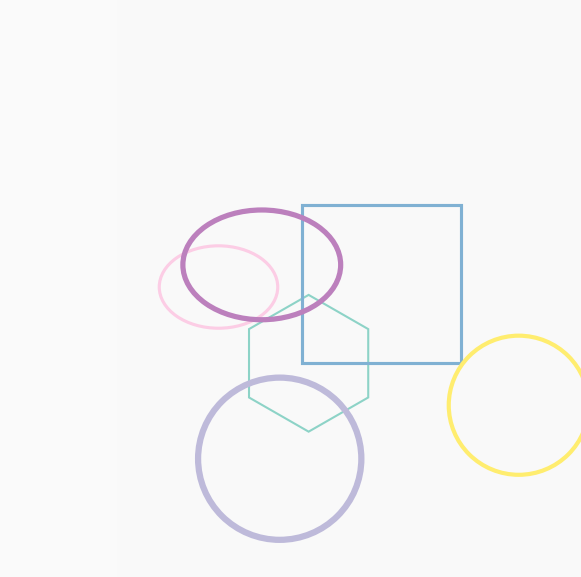[{"shape": "hexagon", "thickness": 1, "radius": 0.59, "center": [0.531, 0.37]}, {"shape": "circle", "thickness": 3, "radius": 0.7, "center": [0.481, 0.205]}, {"shape": "square", "thickness": 1.5, "radius": 0.68, "center": [0.656, 0.507]}, {"shape": "oval", "thickness": 1.5, "radius": 0.51, "center": [0.376, 0.502]}, {"shape": "oval", "thickness": 2.5, "radius": 0.68, "center": [0.45, 0.541]}, {"shape": "circle", "thickness": 2, "radius": 0.6, "center": [0.892, 0.297]}]